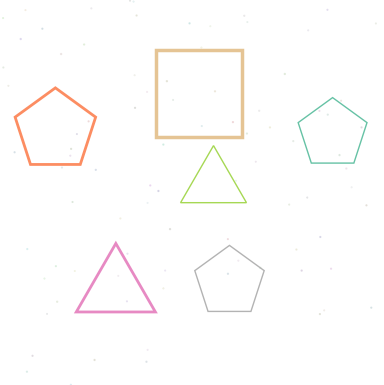[{"shape": "pentagon", "thickness": 1, "radius": 0.47, "center": [0.864, 0.652]}, {"shape": "pentagon", "thickness": 2, "radius": 0.55, "center": [0.144, 0.662]}, {"shape": "triangle", "thickness": 2, "radius": 0.59, "center": [0.301, 0.249]}, {"shape": "triangle", "thickness": 1, "radius": 0.49, "center": [0.555, 0.523]}, {"shape": "square", "thickness": 2.5, "radius": 0.56, "center": [0.517, 0.757]}, {"shape": "pentagon", "thickness": 1, "radius": 0.47, "center": [0.596, 0.268]}]